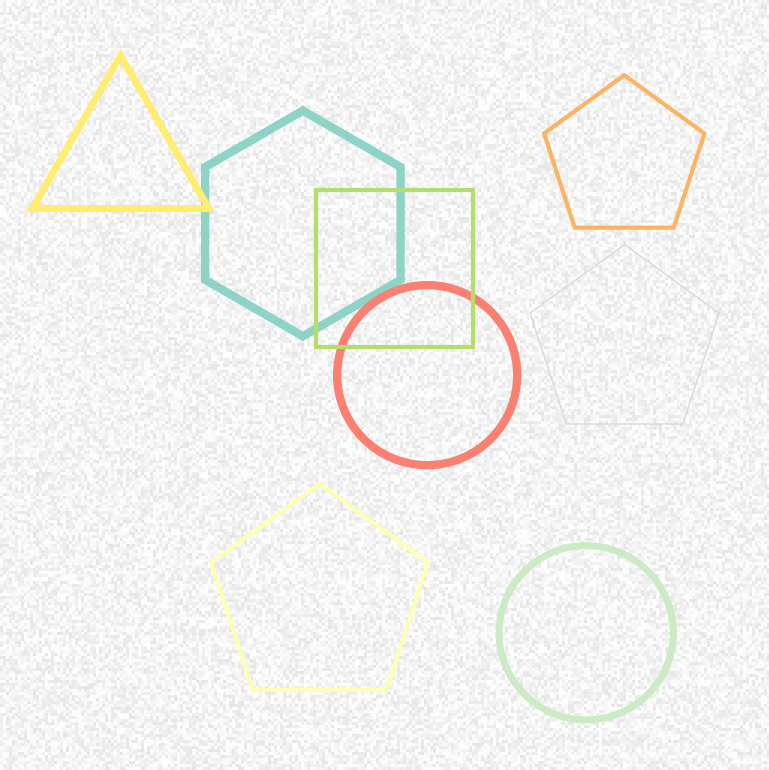[{"shape": "hexagon", "thickness": 3, "radius": 0.73, "center": [0.393, 0.71]}, {"shape": "pentagon", "thickness": 1.5, "radius": 0.74, "center": [0.415, 0.224]}, {"shape": "circle", "thickness": 3, "radius": 0.58, "center": [0.555, 0.513]}, {"shape": "pentagon", "thickness": 1.5, "radius": 0.55, "center": [0.811, 0.793]}, {"shape": "square", "thickness": 1.5, "radius": 0.51, "center": [0.513, 0.651]}, {"shape": "pentagon", "thickness": 0.5, "radius": 0.64, "center": [0.811, 0.554]}, {"shape": "circle", "thickness": 2.5, "radius": 0.57, "center": [0.761, 0.178]}, {"shape": "triangle", "thickness": 2.5, "radius": 0.66, "center": [0.157, 0.795]}]